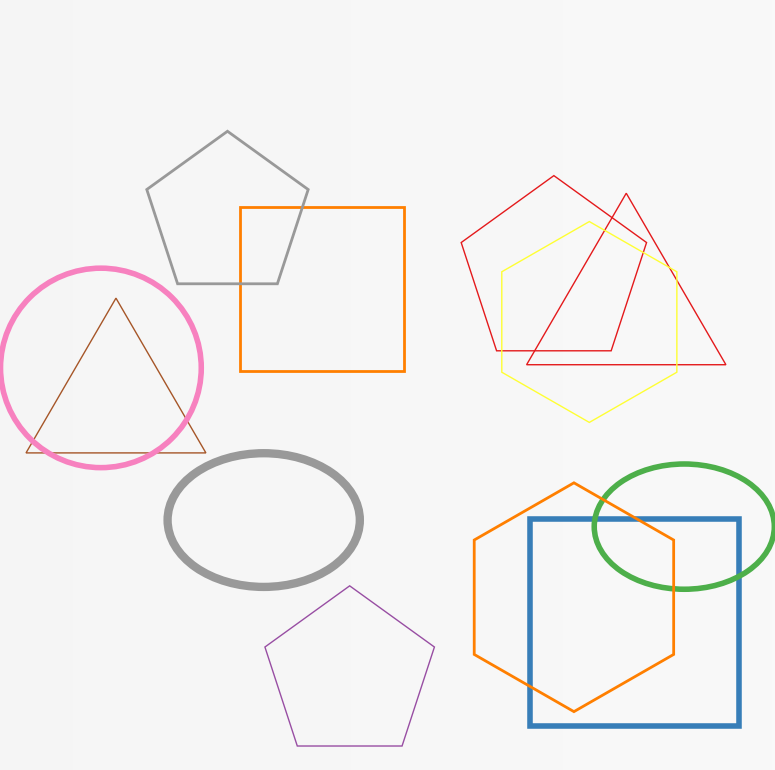[{"shape": "triangle", "thickness": 0.5, "radius": 0.74, "center": [0.808, 0.601]}, {"shape": "pentagon", "thickness": 0.5, "radius": 0.63, "center": [0.715, 0.646]}, {"shape": "square", "thickness": 2, "radius": 0.67, "center": [0.819, 0.192]}, {"shape": "oval", "thickness": 2, "radius": 0.58, "center": [0.883, 0.316]}, {"shape": "pentagon", "thickness": 0.5, "radius": 0.57, "center": [0.451, 0.124]}, {"shape": "square", "thickness": 1, "radius": 0.53, "center": [0.415, 0.624]}, {"shape": "hexagon", "thickness": 1, "radius": 0.74, "center": [0.741, 0.224]}, {"shape": "hexagon", "thickness": 0.5, "radius": 0.65, "center": [0.76, 0.582]}, {"shape": "triangle", "thickness": 0.5, "radius": 0.67, "center": [0.15, 0.479]}, {"shape": "circle", "thickness": 2, "radius": 0.65, "center": [0.13, 0.522]}, {"shape": "oval", "thickness": 3, "radius": 0.62, "center": [0.34, 0.325]}, {"shape": "pentagon", "thickness": 1, "radius": 0.55, "center": [0.294, 0.72]}]